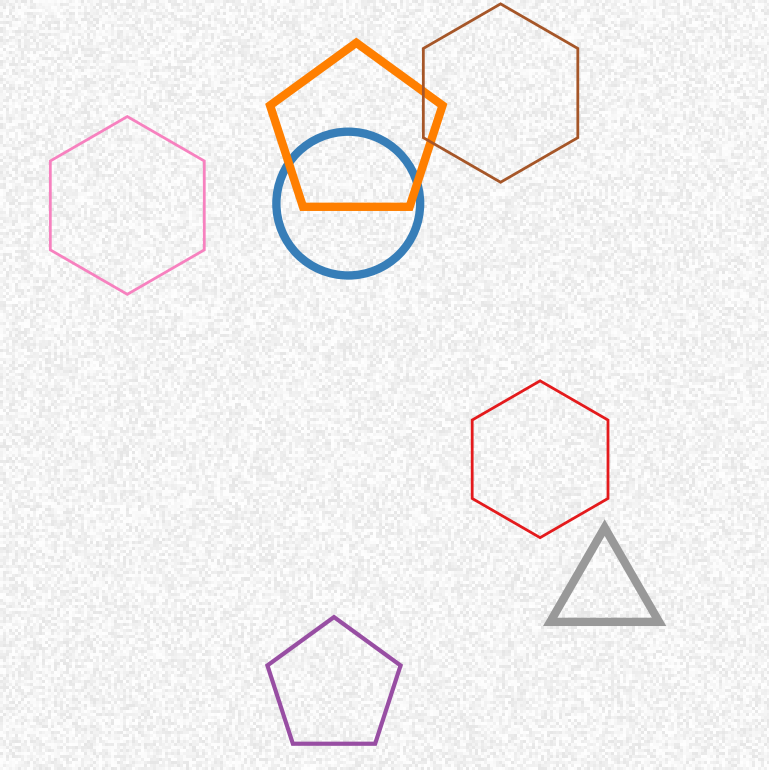[{"shape": "hexagon", "thickness": 1, "radius": 0.51, "center": [0.701, 0.404]}, {"shape": "circle", "thickness": 3, "radius": 0.47, "center": [0.452, 0.736]}, {"shape": "pentagon", "thickness": 1.5, "radius": 0.45, "center": [0.434, 0.108]}, {"shape": "pentagon", "thickness": 3, "radius": 0.59, "center": [0.463, 0.827]}, {"shape": "hexagon", "thickness": 1, "radius": 0.58, "center": [0.65, 0.879]}, {"shape": "hexagon", "thickness": 1, "radius": 0.58, "center": [0.165, 0.733]}, {"shape": "triangle", "thickness": 3, "radius": 0.41, "center": [0.785, 0.233]}]